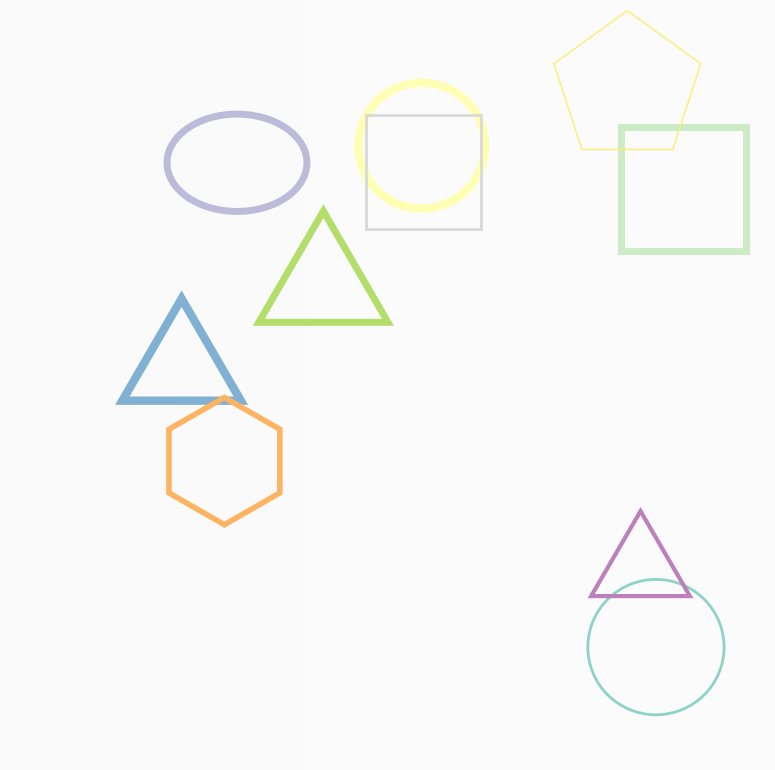[{"shape": "circle", "thickness": 1, "radius": 0.44, "center": [0.846, 0.16]}, {"shape": "circle", "thickness": 3, "radius": 0.41, "center": [0.544, 0.811]}, {"shape": "oval", "thickness": 2.5, "radius": 0.45, "center": [0.306, 0.789]}, {"shape": "triangle", "thickness": 3, "radius": 0.44, "center": [0.234, 0.524]}, {"shape": "hexagon", "thickness": 2, "radius": 0.41, "center": [0.29, 0.401]}, {"shape": "triangle", "thickness": 2.5, "radius": 0.48, "center": [0.417, 0.63]}, {"shape": "square", "thickness": 1, "radius": 0.37, "center": [0.547, 0.777]}, {"shape": "triangle", "thickness": 1.5, "radius": 0.37, "center": [0.826, 0.263]}, {"shape": "square", "thickness": 2.5, "radius": 0.4, "center": [0.882, 0.754]}, {"shape": "pentagon", "thickness": 0.5, "radius": 0.5, "center": [0.809, 0.886]}]